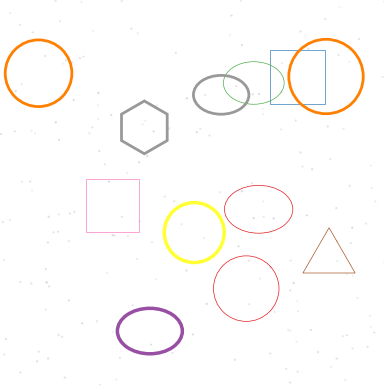[{"shape": "circle", "thickness": 0.5, "radius": 0.43, "center": [0.64, 0.25]}, {"shape": "oval", "thickness": 0.5, "radius": 0.44, "center": [0.672, 0.456]}, {"shape": "square", "thickness": 0.5, "radius": 0.36, "center": [0.773, 0.8]}, {"shape": "oval", "thickness": 0.5, "radius": 0.39, "center": [0.659, 0.784]}, {"shape": "oval", "thickness": 2.5, "radius": 0.42, "center": [0.389, 0.14]}, {"shape": "circle", "thickness": 2, "radius": 0.48, "center": [0.847, 0.801]}, {"shape": "circle", "thickness": 2, "radius": 0.43, "center": [0.1, 0.81]}, {"shape": "circle", "thickness": 2.5, "radius": 0.39, "center": [0.504, 0.396]}, {"shape": "triangle", "thickness": 0.5, "radius": 0.39, "center": [0.855, 0.33]}, {"shape": "square", "thickness": 0.5, "radius": 0.35, "center": [0.293, 0.466]}, {"shape": "oval", "thickness": 2, "radius": 0.36, "center": [0.574, 0.754]}, {"shape": "hexagon", "thickness": 2, "radius": 0.34, "center": [0.375, 0.669]}]